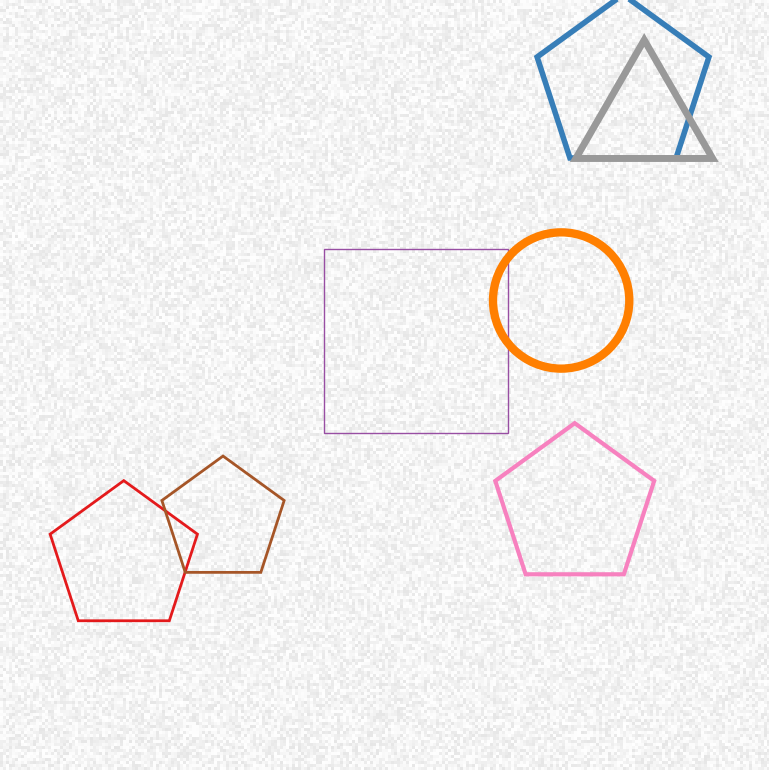[{"shape": "pentagon", "thickness": 1, "radius": 0.5, "center": [0.161, 0.275]}, {"shape": "pentagon", "thickness": 2, "radius": 0.59, "center": [0.809, 0.89]}, {"shape": "square", "thickness": 0.5, "radius": 0.6, "center": [0.541, 0.557]}, {"shape": "circle", "thickness": 3, "radius": 0.44, "center": [0.729, 0.61]}, {"shape": "pentagon", "thickness": 1, "radius": 0.42, "center": [0.29, 0.324]}, {"shape": "pentagon", "thickness": 1.5, "radius": 0.54, "center": [0.746, 0.342]}, {"shape": "triangle", "thickness": 2.5, "radius": 0.51, "center": [0.837, 0.845]}]